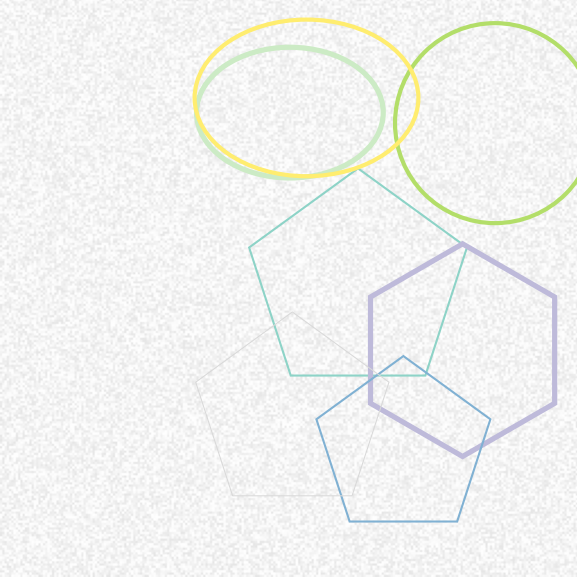[{"shape": "pentagon", "thickness": 1, "radius": 0.99, "center": [0.62, 0.509]}, {"shape": "hexagon", "thickness": 2.5, "radius": 0.92, "center": [0.801, 0.393]}, {"shape": "pentagon", "thickness": 1, "radius": 0.79, "center": [0.699, 0.224]}, {"shape": "circle", "thickness": 2, "radius": 0.87, "center": [0.857, 0.786]}, {"shape": "pentagon", "thickness": 0.5, "radius": 0.88, "center": [0.506, 0.283]}, {"shape": "oval", "thickness": 2.5, "radius": 0.81, "center": [0.502, 0.804]}, {"shape": "oval", "thickness": 2, "radius": 0.97, "center": [0.531, 0.83]}]